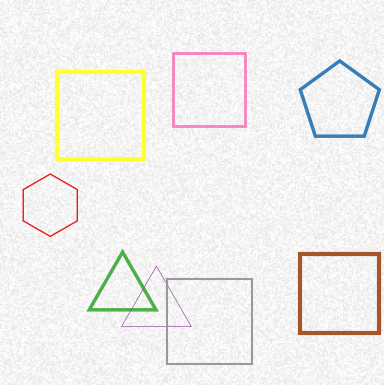[{"shape": "hexagon", "thickness": 1, "radius": 0.41, "center": [0.131, 0.467]}, {"shape": "pentagon", "thickness": 2.5, "radius": 0.54, "center": [0.883, 0.734]}, {"shape": "triangle", "thickness": 2.5, "radius": 0.5, "center": [0.318, 0.245]}, {"shape": "triangle", "thickness": 0.5, "radius": 0.52, "center": [0.406, 0.204]}, {"shape": "square", "thickness": 3, "radius": 0.56, "center": [0.26, 0.7]}, {"shape": "square", "thickness": 3, "radius": 0.51, "center": [0.882, 0.237]}, {"shape": "square", "thickness": 2, "radius": 0.47, "center": [0.543, 0.768]}, {"shape": "square", "thickness": 1.5, "radius": 0.55, "center": [0.544, 0.165]}]